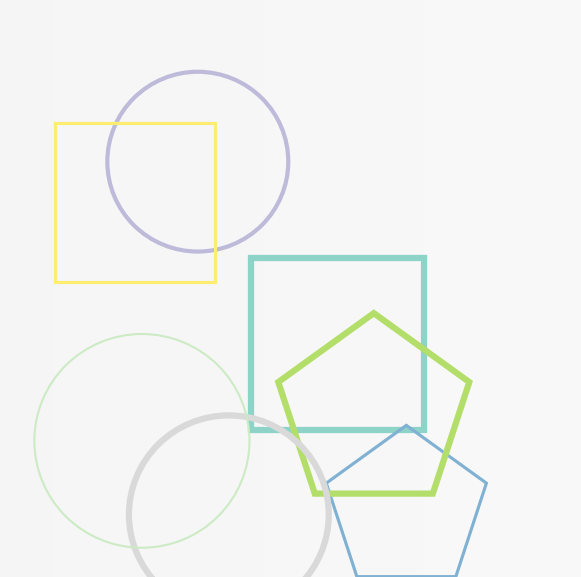[{"shape": "square", "thickness": 3, "radius": 0.74, "center": [0.581, 0.403]}, {"shape": "circle", "thickness": 2, "radius": 0.78, "center": [0.34, 0.719]}, {"shape": "pentagon", "thickness": 1.5, "radius": 0.72, "center": [0.699, 0.118]}, {"shape": "pentagon", "thickness": 3, "radius": 0.86, "center": [0.643, 0.284]}, {"shape": "circle", "thickness": 3, "radius": 0.86, "center": [0.394, 0.108]}, {"shape": "circle", "thickness": 1, "radius": 0.93, "center": [0.244, 0.236]}, {"shape": "square", "thickness": 1.5, "radius": 0.69, "center": [0.232, 0.649]}]